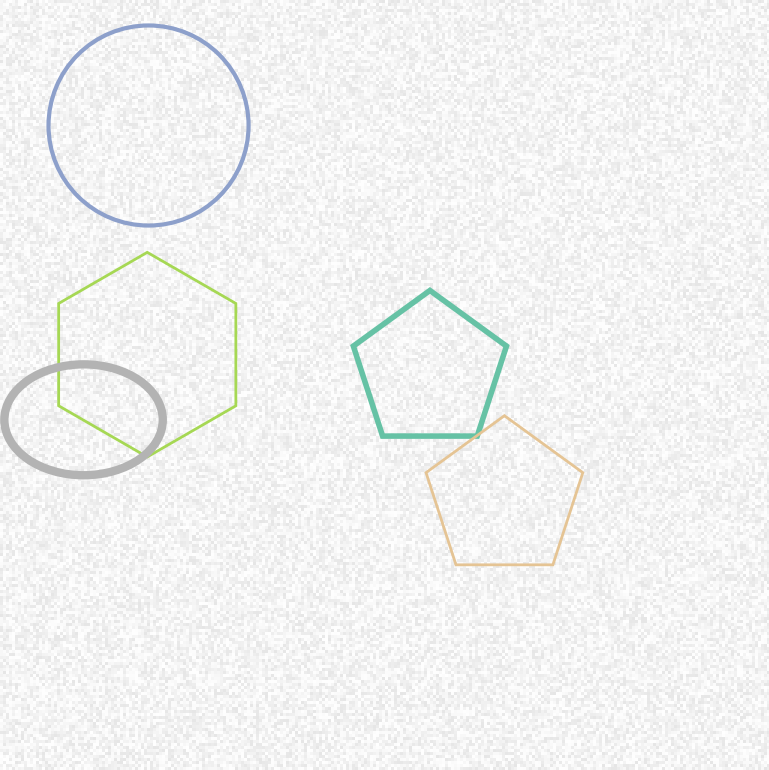[{"shape": "pentagon", "thickness": 2, "radius": 0.52, "center": [0.558, 0.518]}, {"shape": "circle", "thickness": 1.5, "radius": 0.65, "center": [0.193, 0.837]}, {"shape": "hexagon", "thickness": 1, "radius": 0.66, "center": [0.191, 0.539]}, {"shape": "pentagon", "thickness": 1, "radius": 0.54, "center": [0.655, 0.353]}, {"shape": "oval", "thickness": 3, "radius": 0.51, "center": [0.109, 0.455]}]